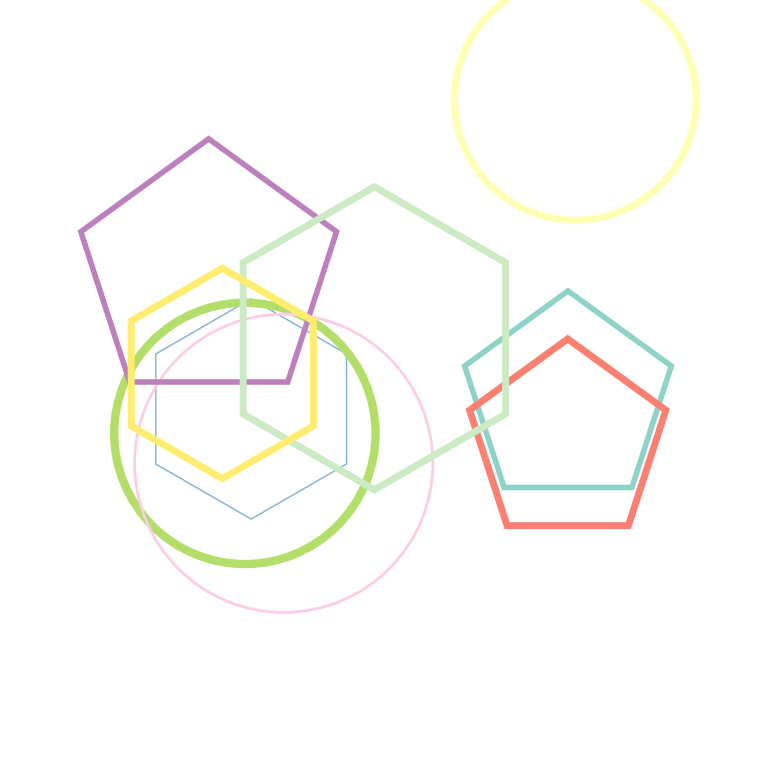[{"shape": "pentagon", "thickness": 2, "radius": 0.71, "center": [0.738, 0.481]}, {"shape": "circle", "thickness": 2.5, "radius": 0.79, "center": [0.747, 0.871]}, {"shape": "pentagon", "thickness": 2.5, "radius": 0.67, "center": [0.737, 0.426]}, {"shape": "hexagon", "thickness": 0.5, "radius": 0.72, "center": [0.326, 0.469]}, {"shape": "circle", "thickness": 3, "radius": 0.85, "center": [0.318, 0.437]}, {"shape": "circle", "thickness": 1, "radius": 0.97, "center": [0.368, 0.398]}, {"shape": "pentagon", "thickness": 2, "radius": 0.87, "center": [0.271, 0.645]}, {"shape": "hexagon", "thickness": 2.5, "radius": 0.98, "center": [0.486, 0.561]}, {"shape": "hexagon", "thickness": 2.5, "radius": 0.68, "center": [0.289, 0.515]}]